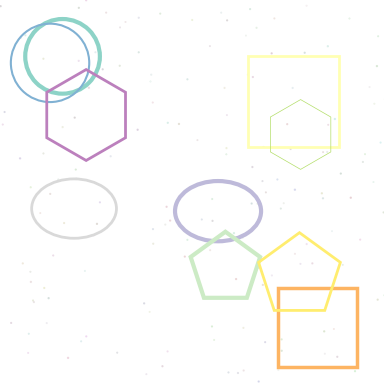[{"shape": "circle", "thickness": 3, "radius": 0.48, "center": [0.162, 0.854]}, {"shape": "square", "thickness": 2, "radius": 0.59, "center": [0.762, 0.736]}, {"shape": "oval", "thickness": 3, "radius": 0.56, "center": [0.566, 0.452]}, {"shape": "circle", "thickness": 1.5, "radius": 0.51, "center": [0.13, 0.837]}, {"shape": "square", "thickness": 2.5, "radius": 0.51, "center": [0.824, 0.149]}, {"shape": "hexagon", "thickness": 0.5, "radius": 0.45, "center": [0.781, 0.651]}, {"shape": "oval", "thickness": 2, "radius": 0.55, "center": [0.192, 0.458]}, {"shape": "hexagon", "thickness": 2, "radius": 0.59, "center": [0.224, 0.701]}, {"shape": "pentagon", "thickness": 3, "radius": 0.47, "center": [0.585, 0.303]}, {"shape": "pentagon", "thickness": 2, "radius": 0.56, "center": [0.778, 0.284]}]